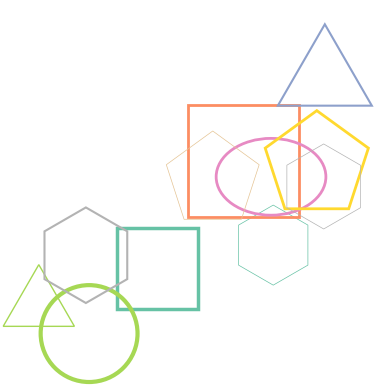[{"shape": "hexagon", "thickness": 0.5, "radius": 0.52, "center": [0.71, 0.363]}, {"shape": "square", "thickness": 2.5, "radius": 0.52, "center": [0.408, 0.302]}, {"shape": "square", "thickness": 2, "radius": 0.72, "center": [0.632, 0.582]}, {"shape": "triangle", "thickness": 1.5, "radius": 0.7, "center": [0.844, 0.796]}, {"shape": "oval", "thickness": 2, "radius": 0.71, "center": [0.704, 0.541]}, {"shape": "circle", "thickness": 3, "radius": 0.63, "center": [0.231, 0.134]}, {"shape": "triangle", "thickness": 1, "radius": 0.53, "center": [0.101, 0.206]}, {"shape": "pentagon", "thickness": 2, "radius": 0.7, "center": [0.823, 0.572]}, {"shape": "pentagon", "thickness": 0.5, "radius": 0.63, "center": [0.553, 0.533]}, {"shape": "hexagon", "thickness": 1.5, "radius": 0.62, "center": [0.223, 0.337]}, {"shape": "hexagon", "thickness": 0.5, "radius": 0.55, "center": [0.841, 0.516]}]